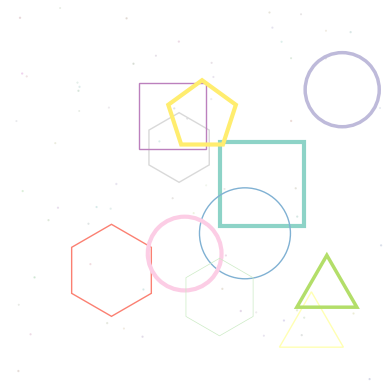[{"shape": "square", "thickness": 3, "radius": 0.54, "center": [0.681, 0.522]}, {"shape": "triangle", "thickness": 1, "radius": 0.48, "center": [0.809, 0.146]}, {"shape": "circle", "thickness": 2.5, "radius": 0.48, "center": [0.889, 0.767]}, {"shape": "hexagon", "thickness": 1, "radius": 0.6, "center": [0.29, 0.298]}, {"shape": "circle", "thickness": 1, "radius": 0.59, "center": [0.636, 0.394]}, {"shape": "triangle", "thickness": 2.5, "radius": 0.45, "center": [0.849, 0.247]}, {"shape": "circle", "thickness": 3, "radius": 0.48, "center": [0.48, 0.341]}, {"shape": "hexagon", "thickness": 1, "radius": 0.45, "center": [0.465, 0.617]}, {"shape": "square", "thickness": 1, "radius": 0.43, "center": [0.447, 0.699]}, {"shape": "hexagon", "thickness": 0.5, "radius": 0.5, "center": [0.57, 0.228]}, {"shape": "pentagon", "thickness": 3, "radius": 0.46, "center": [0.525, 0.699]}]